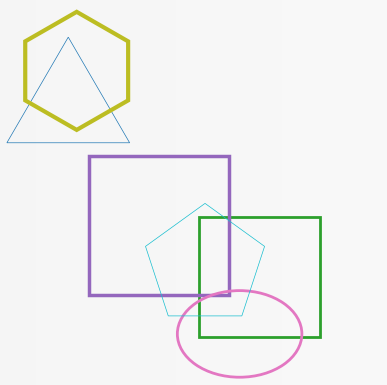[{"shape": "triangle", "thickness": 0.5, "radius": 0.91, "center": [0.176, 0.721]}, {"shape": "square", "thickness": 2, "radius": 0.78, "center": [0.669, 0.28]}, {"shape": "square", "thickness": 2.5, "radius": 0.91, "center": [0.41, 0.414]}, {"shape": "oval", "thickness": 2, "radius": 0.8, "center": [0.618, 0.133]}, {"shape": "hexagon", "thickness": 3, "radius": 0.77, "center": [0.198, 0.816]}, {"shape": "pentagon", "thickness": 0.5, "radius": 0.81, "center": [0.529, 0.31]}]